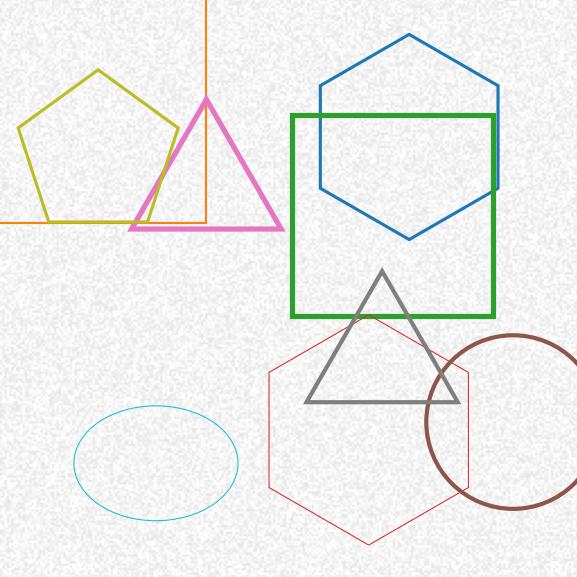[{"shape": "hexagon", "thickness": 1.5, "radius": 0.89, "center": [0.709, 0.762]}, {"shape": "square", "thickness": 1, "radius": 0.97, "center": [0.163, 0.807]}, {"shape": "square", "thickness": 2.5, "radius": 0.87, "center": [0.68, 0.626]}, {"shape": "hexagon", "thickness": 0.5, "radius": 1.0, "center": [0.638, 0.255]}, {"shape": "circle", "thickness": 2, "radius": 0.75, "center": [0.888, 0.268]}, {"shape": "triangle", "thickness": 2.5, "radius": 0.75, "center": [0.357, 0.677]}, {"shape": "triangle", "thickness": 2, "radius": 0.76, "center": [0.662, 0.378]}, {"shape": "pentagon", "thickness": 1.5, "radius": 0.73, "center": [0.17, 0.733]}, {"shape": "oval", "thickness": 0.5, "radius": 0.71, "center": [0.27, 0.197]}]